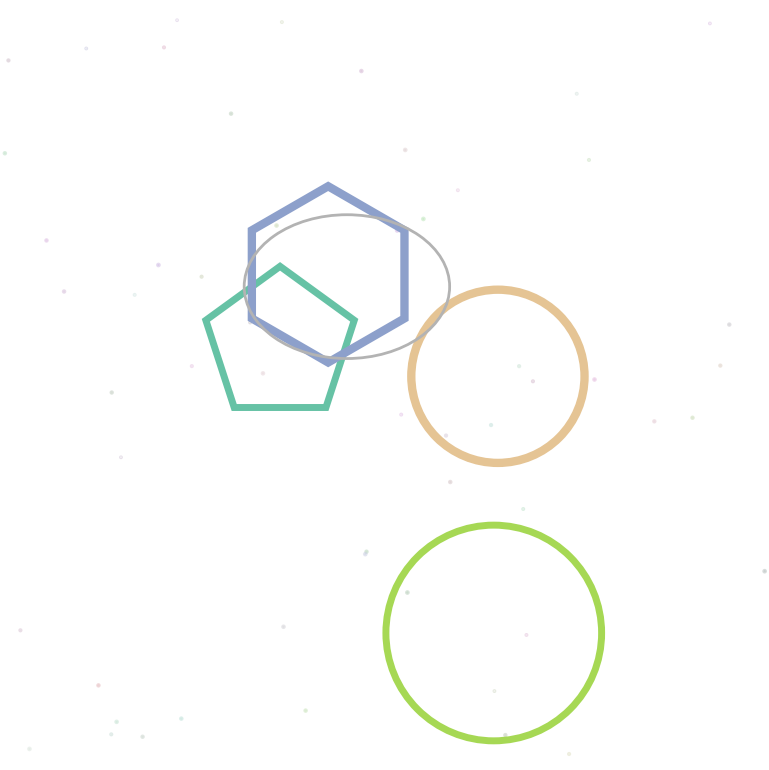[{"shape": "pentagon", "thickness": 2.5, "radius": 0.51, "center": [0.364, 0.553]}, {"shape": "hexagon", "thickness": 3, "radius": 0.57, "center": [0.426, 0.644]}, {"shape": "circle", "thickness": 2.5, "radius": 0.7, "center": [0.641, 0.178]}, {"shape": "circle", "thickness": 3, "radius": 0.56, "center": [0.647, 0.511]}, {"shape": "oval", "thickness": 1, "radius": 0.67, "center": [0.451, 0.628]}]